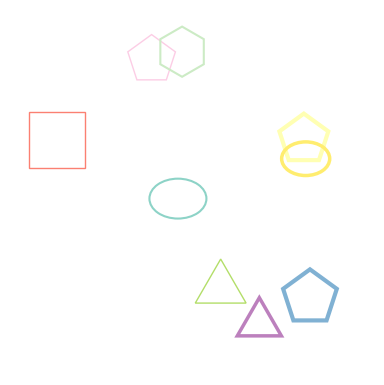[{"shape": "oval", "thickness": 1.5, "radius": 0.37, "center": [0.462, 0.484]}, {"shape": "pentagon", "thickness": 3, "radius": 0.33, "center": [0.789, 0.638]}, {"shape": "square", "thickness": 1, "radius": 0.37, "center": [0.149, 0.637]}, {"shape": "pentagon", "thickness": 3, "radius": 0.37, "center": [0.805, 0.227]}, {"shape": "triangle", "thickness": 1, "radius": 0.38, "center": [0.573, 0.251]}, {"shape": "pentagon", "thickness": 1, "radius": 0.33, "center": [0.394, 0.845]}, {"shape": "triangle", "thickness": 2.5, "radius": 0.33, "center": [0.674, 0.161]}, {"shape": "hexagon", "thickness": 1.5, "radius": 0.33, "center": [0.473, 0.866]}, {"shape": "oval", "thickness": 2.5, "radius": 0.31, "center": [0.794, 0.588]}]